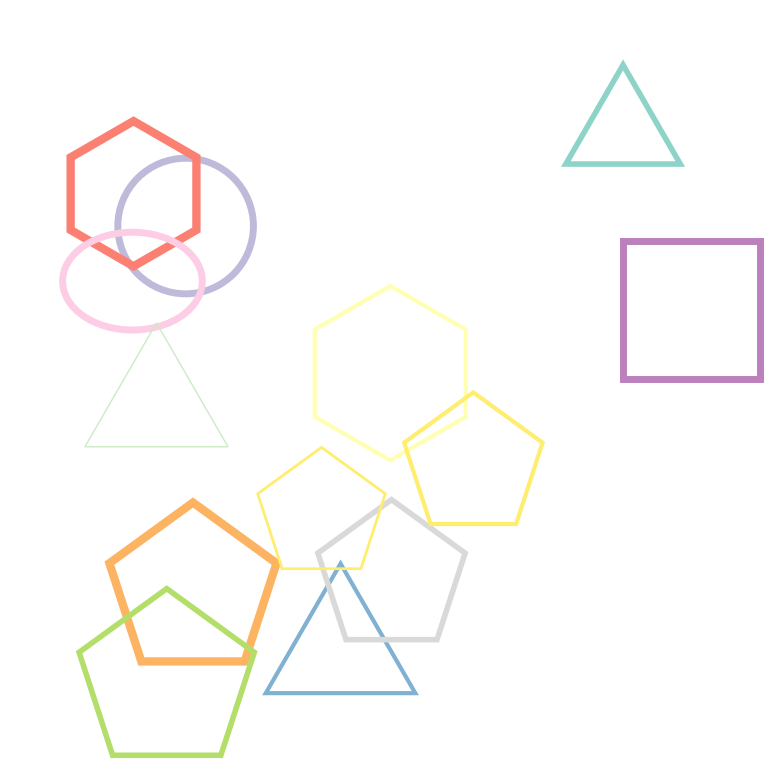[{"shape": "triangle", "thickness": 2, "radius": 0.43, "center": [0.809, 0.83]}, {"shape": "hexagon", "thickness": 1.5, "radius": 0.57, "center": [0.507, 0.515]}, {"shape": "circle", "thickness": 2.5, "radius": 0.44, "center": [0.241, 0.706]}, {"shape": "hexagon", "thickness": 3, "radius": 0.47, "center": [0.173, 0.748]}, {"shape": "triangle", "thickness": 1.5, "radius": 0.56, "center": [0.442, 0.156]}, {"shape": "pentagon", "thickness": 3, "radius": 0.57, "center": [0.251, 0.233]}, {"shape": "pentagon", "thickness": 2, "radius": 0.6, "center": [0.217, 0.116]}, {"shape": "oval", "thickness": 2.5, "radius": 0.45, "center": [0.172, 0.635]}, {"shape": "pentagon", "thickness": 2, "radius": 0.5, "center": [0.508, 0.251]}, {"shape": "square", "thickness": 2.5, "radius": 0.45, "center": [0.898, 0.597]}, {"shape": "triangle", "thickness": 0.5, "radius": 0.54, "center": [0.203, 0.473]}, {"shape": "pentagon", "thickness": 1.5, "radius": 0.47, "center": [0.615, 0.396]}, {"shape": "pentagon", "thickness": 1, "radius": 0.44, "center": [0.418, 0.332]}]